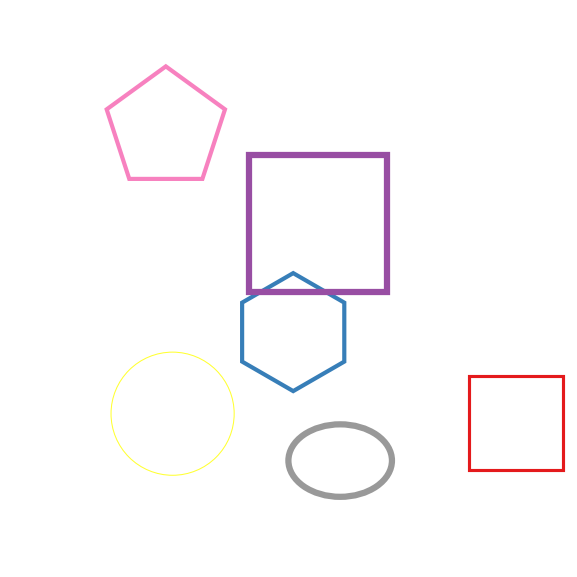[{"shape": "square", "thickness": 1.5, "radius": 0.41, "center": [0.894, 0.266]}, {"shape": "hexagon", "thickness": 2, "radius": 0.51, "center": [0.508, 0.424]}, {"shape": "square", "thickness": 3, "radius": 0.59, "center": [0.551, 0.613]}, {"shape": "circle", "thickness": 0.5, "radius": 0.53, "center": [0.299, 0.283]}, {"shape": "pentagon", "thickness": 2, "radius": 0.54, "center": [0.287, 0.776]}, {"shape": "oval", "thickness": 3, "radius": 0.45, "center": [0.589, 0.202]}]